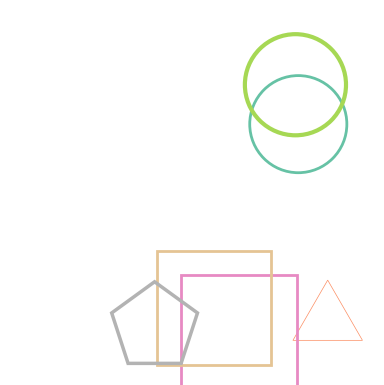[{"shape": "circle", "thickness": 2, "radius": 0.63, "center": [0.775, 0.678]}, {"shape": "triangle", "thickness": 0.5, "radius": 0.52, "center": [0.851, 0.168]}, {"shape": "square", "thickness": 2, "radius": 0.75, "center": [0.621, 0.137]}, {"shape": "circle", "thickness": 3, "radius": 0.66, "center": [0.767, 0.78]}, {"shape": "square", "thickness": 2, "radius": 0.74, "center": [0.557, 0.2]}, {"shape": "pentagon", "thickness": 2.5, "radius": 0.59, "center": [0.402, 0.151]}]